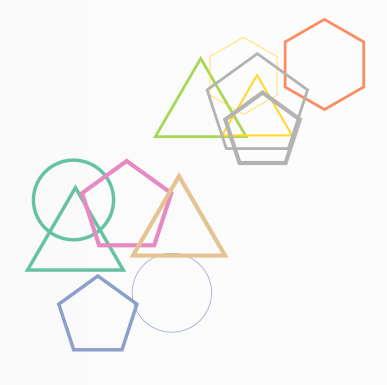[{"shape": "circle", "thickness": 2.5, "radius": 0.52, "center": [0.19, 0.481]}, {"shape": "triangle", "thickness": 2.5, "radius": 0.71, "center": [0.195, 0.37]}, {"shape": "hexagon", "thickness": 2, "radius": 0.59, "center": [0.837, 0.833]}, {"shape": "pentagon", "thickness": 2.5, "radius": 0.53, "center": [0.253, 0.177]}, {"shape": "circle", "thickness": 0.5, "radius": 0.51, "center": [0.443, 0.24]}, {"shape": "pentagon", "thickness": 3, "radius": 0.61, "center": [0.327, 0.461]}, {"shape": "triangle", "thickness": 2, "radius": 0.68, "center": [0.518, 0.713]}, {"shape": "triangle", "thickness": 1.5, "radius": 0.52, "center": [0.663, 0.7]}, {"shape": "hexagon", "thickness": 0.5, "radius": 0.5, "center": [0.628, 0.803]}, {"shape": "triangle", "thickness": 3, "radius": 0.69, "center": [0.462, 0.405]}, {"shape": "pentagon", "thickness": 2, "radius": 0.68, "center": [0.664, 0.724]}, {"shape": "pentagon", "thickness": 3, "radius": 0.51, "center": [0.678, 0.658]}]